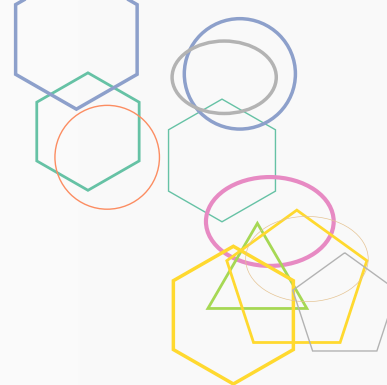[{"shape": "hexagon", "thickness": 1, "radius": 0.8, "center": [0.573, 0.583]}, {"shape": "hexagon", "thickness": 2, "radius": 0.76, "center": [0.227, 0.658]}, {"shape": "circle", "thickness": 1, "radius": 0.67, "center": [0.277, 0.591]}, {"shape": "hexagon", "thickness": 2.5, "radius": 0.91, "center": [0.197, 0.897]}, {"shape": "circle", "thickness": 2.5, "radius": 0.72, "center": [0.619, 0.808]}, {"shape": "oval", "thickness": 3, "radius": 0.82, "center": [0.696, 0.425]}, {"shape": "triangle", "thickness": 2, "radius": 0.74, "center": [0.664, 0.272]}, {"shape": "pentagon", "thickness": 2, "radius": 0.95, "center": [0.766, 0.264]}, {"shape": "hexagon", "thickness": 2.5, "radius": 0.89, "center": [0.602, 0.181]}, {"shape": "oval", "thickness": 0.5, "radius": 0.79, "center": [0.792, 0.327]}, {"shape": "oval", "thickness": 2.5, "radius": 0.67, "center": [0.579, 0.799]}, {"shape": "pentagon", "thickness": 1, "radius": 0.71, "center": [0.89, 0.202]}]